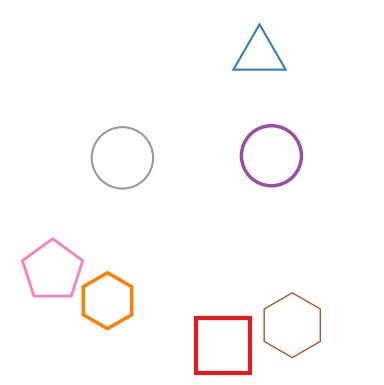[{"shape": "square", "thickness": 3, "radius": 0.36, "center": [0.579, 0.103]}, {"shape": "triangle", "thickness": 1.5, "radius": 0.39, "center": [0.674, 0.858]}, {"shape": "circle", "thickness": 2.5, "radius": 0.39, "center": [0.705, 0.595]}, {"shape": "hexagon", "thickness": 2.5, "radius": 0.36, "center": [0.279, 0.219]}, {"shape": "hexagon", "thickness": 1, "radius": 0.42, "center": [0.759, 0.155]}, {"shape": "pentagon", "thickness": 2, "radius": 0.41, "center": [0.137, 0.298]}, {"shape": "circle", "thickness": 1.5, "radius": 0.4, "center": [0.318, 0.59]}]